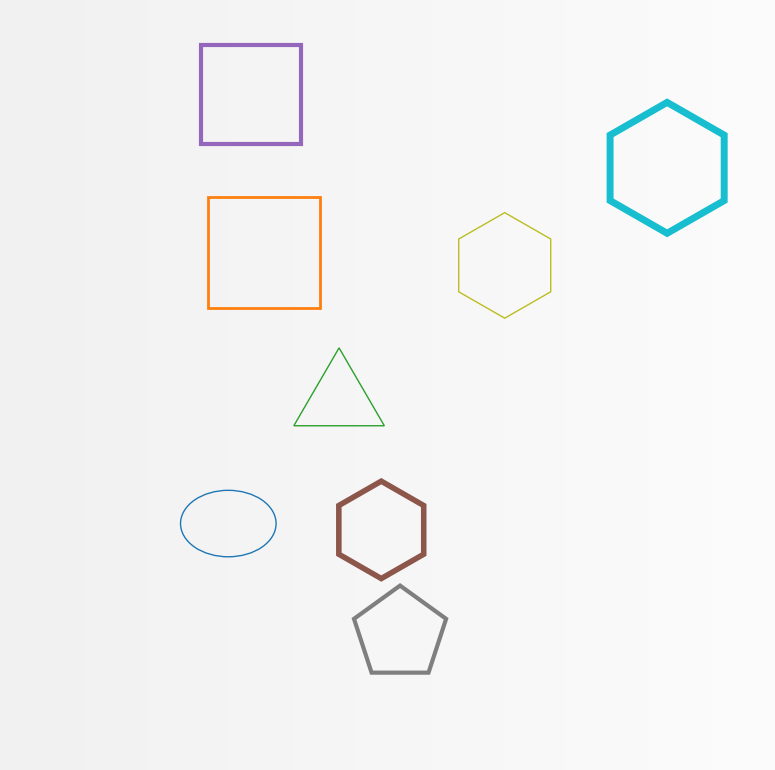[{"shape": "oval", "thickness": 0.5, "radius": 0.31, "center": [0.295, 0.32]}, {"shape": "square", "thickness": 1, "radius": 0.36, "center": [0.34, 0.672]}, {"shape": "triangle", "thickness": 0.5, "radius": 0.34, "center": [0.438, 0.481]}, {"shape": "square", "thickness": 1.5, "radius": 0.32, "center": [0.324, 0.878]}, {"shape": "hexagon", "thickness": 2, "radius": 0.32, "center": [0.492, 0.312]}, {"shape": "pentagon", "thickness": 1.5, "radius": 0.31, "center": [0.516, 0.177]}, {"shape": "hexagon", "thickness": 0.5, "radius": 0.34, "center": [0.651, 0.655]}, {"shape": "hexagon", "thickness": 2.5, "radius": 0.43, "center": [0.861, 0.782]}]